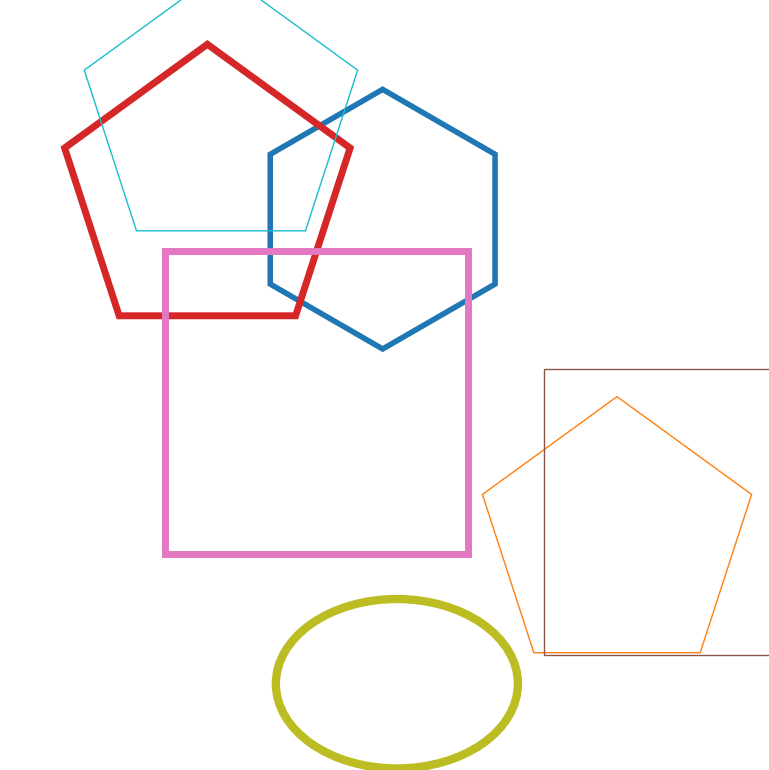[{"shape": "hexagon", "thickness": 2, "radius": 0.84, "center": [0.497, 0.715]}, {"shape": "pentagon", "thickness": 0.5, "radius": 0.92, "center": [0.801, 0.301]}, {"shape": "pentagon", "thickness": 2.5, "radius": 0.97, "center": [0.269, 0.748]}, {"shape": "square", "thickness": 0.5, "radius": 0.93, "center": [0.891, 0.335]}, {"shape": "square", "thickness": 2.5, "radius": 0.98, "center": [0.411, 0.477]}, {"shape": "oval", "thickness": 3, "radius": 0.79, "center": [0.515, 0.112]}, {"shape": "pentagon", "thickness": 0.5, "radius": 0.93, "center": [0.287, 0.851]}]